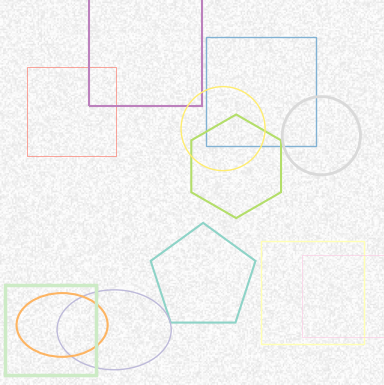[{"shape": "pentagon", "thickness": 1.5, "radius": 0.72, "center": [0.528, 0.278]}, {"shape": "square", "thickness": 1, "radius": 0.67, "center": [0.812, 0.24]}, {"shape": "oval", "thickness": 1, "radius": 0.74, "center": [0.296, 0.143]}, {"shape": "square", "thickness": 0.5, "radius": 0.58, "center": [0.187, 0.711]}, {"shape": "square", "thickness": 1, "radius": 0.71, "center": [0.677, 0.762]}, {"shape": "oval", "thickness": 1.5, "radius": 0.59, "center": [0.161, 0.156]}, {"shape": "hexagon", "thickness": 1.5, "radius": 0.67, "center": [0.613, 0.568]}, {"shape": "square", "thickness": 0.5, "radius": 0.53, "center": [0.89, 0.232]}, {"shape": "circle", "thickness": 2, "radius": 0.51, "center": [0.835, 0.648]}, {"shape": "square", "thickness": 1.5, "radius": 0.73, "center": [0.378, 0.871]}, {"shape": "square", "thickness": 2.5, "radius": 0.59, "center": [0.131, 0.143]}, {"shape": "circle", "thickness": 1, "radius": 0.55, "center": [0.579, 0.666]}]